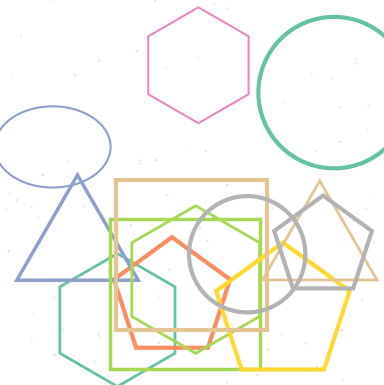[{"shape": "circle", "thickness": 3, "radius": 0.98, "center": [0.868, 0.759]}, {"shape": "hexagon", "thickness": 2, "radius": 0.86, "center": [0.305, 0.169]}, {"shape": "pentagon", "thickness": 3, "radius": 0.79, "center": [0.447, 0.225]}, {"shape": "triangle", "thickness": 2.5, "radius": 0.91, "center": [0.201, 0.363]}, {"shape": "oval", "thickness": 1.5, "radius": 0.75, "center": [0.137, 0.618]}, {"shape": "hexagon", "thickness": 1.5, "radius": 0.75, "center": [0.515, 0.83]}, {"shape": "hexagon", "thickness": 2, "radius": 0.96, "center": [0.508, 0.274]}, {"shape": "square", "thickness": 2.5, "radius": 0.97, "center": [0.481, 0.237]}, {"shape": "pentagon", "thickness": 3, "radius": 0.91, "center": [0.735, 0.188]}, {"shape": "square", "thickness": 3, "radius": 0.98, "center": [0.498, 0.337]}, {"shape": "triangle", "thickness": 2, "radius": 0.86, "center": [0.83, 0.359]}, {"shape": "circle", "thickness": 3, "radius": 0.76, "center": [0.642, 0.34]}, {"shape": "pentagon", "thickness": 3, "radius": 0.67, "center": [0.839, 0.359]}]